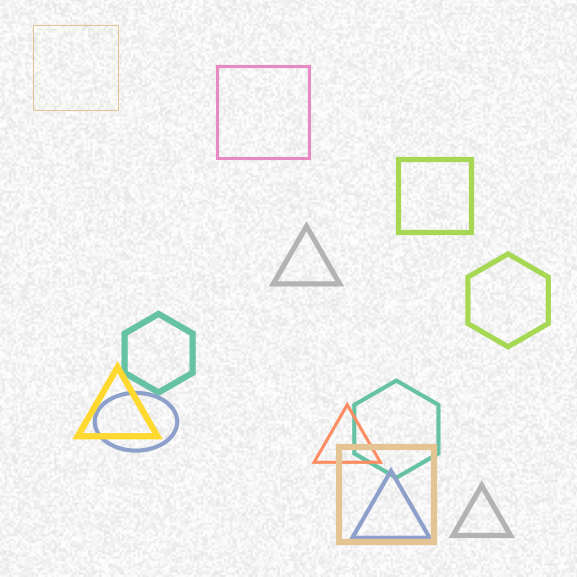[{"shape": "hexagon", "thickness": 3, "radius": 0.34, "center": [0.275, 0.388]}, {"shape": "hexagon", "thickness": 2, "radius": 0.42, "center": [0.686, 0.256]}, {"shape": "triangle", "thickness": 1.5, "radius": 0.33, "center": [0.601, 0.232]}, {"shape": "oval", "thickness": 2, "radius": 0.36, "center": [0.235, 0.269]}, {"shape": "triangle", "thickness": 2, "radius": 0.39, "center": [0.677, 0.107]}, {"shape": "square", "thickness": 1.5, "radius": 0.4, "center": [0.456, 0.806]}, {"shape": "hexagon", "thickness": 2.5, "radius": 0.4, "center": [0.88, 0.479]}, {"shape": "square", "thickness": 2.5, "radius": 0.31, "center": [0.752, 0.661]}, {"shape": "triangle", "thickness": 3, "radius": 0.4, "center": [0.204, 0.284]}, {"shape": "square", "thickness": 3, "radius": 0.41, "center": [0.67, 0.142]}, {"shape": "square", "thickness": 0.5, "radius": 0.37, "center": [0.131, 0.882]}, {"shape": "triangle", "thickness": 2.5, "radius": 0.33, "center": [0.531, 0.541]}, {"shape": "triangle", "thickness": 2.5, "radius": 0.29, "center": [0.834, 0.101]}]